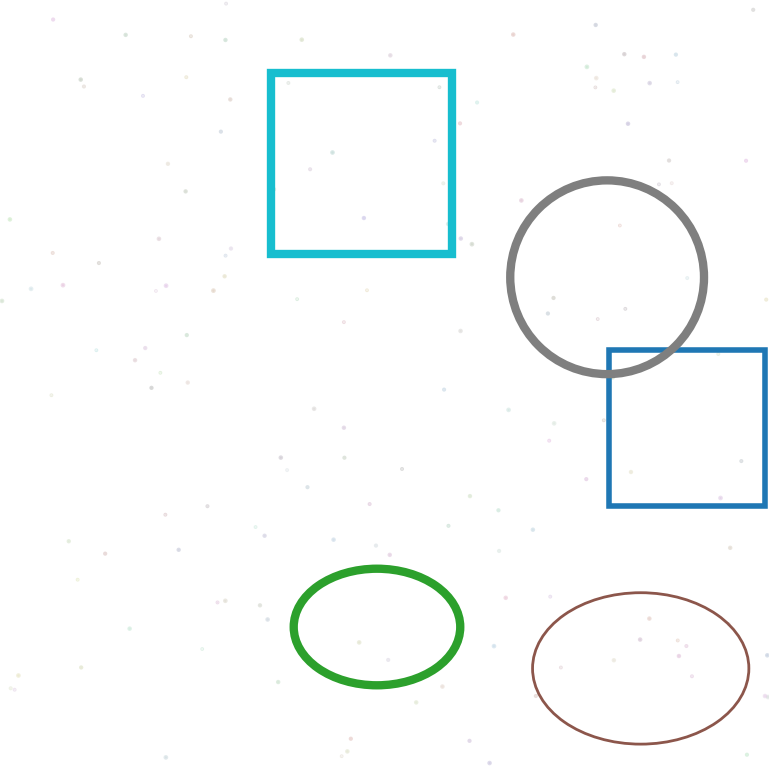[{"shape": "square", "thickness": 2, "radius": 0.51, "center": [0.892, 0.444]}, {"shape": "oval", "thickness": 3, "radius": 0.54, "center": [0.49, 0.186]}, {"shape": "oval", "thickness": 1, "radius": 0.7, "center": [0.832, 0.132]}, {"shape": "circle", "thickness": 3, "radius": 0.63, "center": [0.788, 0.64]}, {"shape": "square", "thickness": 3, "radius": 0.59, "center": [0.47, 0.788]}]